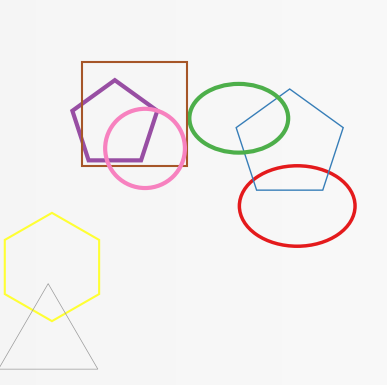[{"shape": "oval", "thickness": 2.5, "radius": 0.75, "center": [0.767, 0.465]}, {"shape": "pentagon", "thickness": 1, "radius": 0.73, "center": [0.748, 0.624]}, {"shape": "oval", "thickness": 3, "radius": 0.64, "center": [0.616, 0.693]}, {"shape": "pentagon", "thickness": 3, "radius": 0.58, "center": [0.296, 0.677]}, {"shape": "hexagon", "thickness": 1.5, "radius": 0.7, "center": [0.134, 0.307]}, {"shape": "square", "thickness": 1.5, "radius": 0.68, "center": [0.347, 0.703]}, {"shape": "circle", "thickness": 3, "radius": 0.51, "center": [0.374, 0.615]}, {"shape": "triangle", "thickness": 0.5, "radius": 0.74, "center": [0.124, 0.115]}]